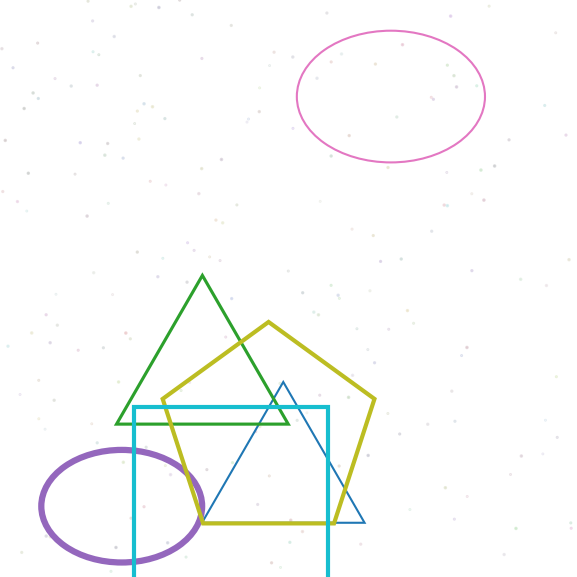[{"shape": "triangle", "thickness": 1, "radius": 0.81, "center": [0.491, 0.175]}, {"shape": "triangle", "thickness": 1.5, "radius": 0.86, "center": [0.35, 0.351]}, {"shape": "oval", "thickness": 3, "radius": 0.7, "center": [0.211, 0.123]}, {"shape": "oval", "thickness": 1, "radius": 0.81, "center": [0.677, 0.832]}, {"shape": "pentagon", "thickness": 2, "radius": 0.96, "center": [0.465, 0.249]}, {"shape": "square", "thickness": 2, "radius": 0.84, "center": [0.4, 0.126]}]